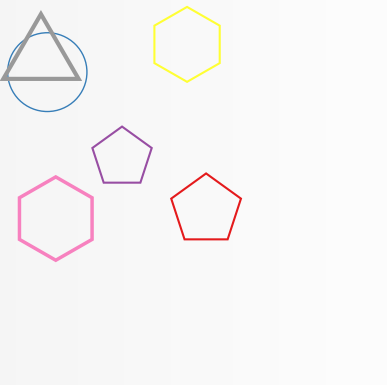[{"shape": "pentagon", "thickness": 1.5, "radius": 0.47, "center": [0.532, 0.455]}, {"shape": "circle", "thickness": 1, "radius": 0.51, "center": [0.122, 0.813]}, {"shape": "pentagon", "thickness": 1.5, "radius": 0.4, "center": [0.315, 0.591]}, {"shape": "hexagon", "thickness": 1.5, "radius": 0.49, "center": [0.483, 0.885]}, {"shape": "hexagon", "thickness": 2.5, "radius": 0.54, "center": [0.144, 0.432]}, {"shape": "triangle", "thickness": 3, "radius": 0.56, "center": [0.106, 0.851]}]